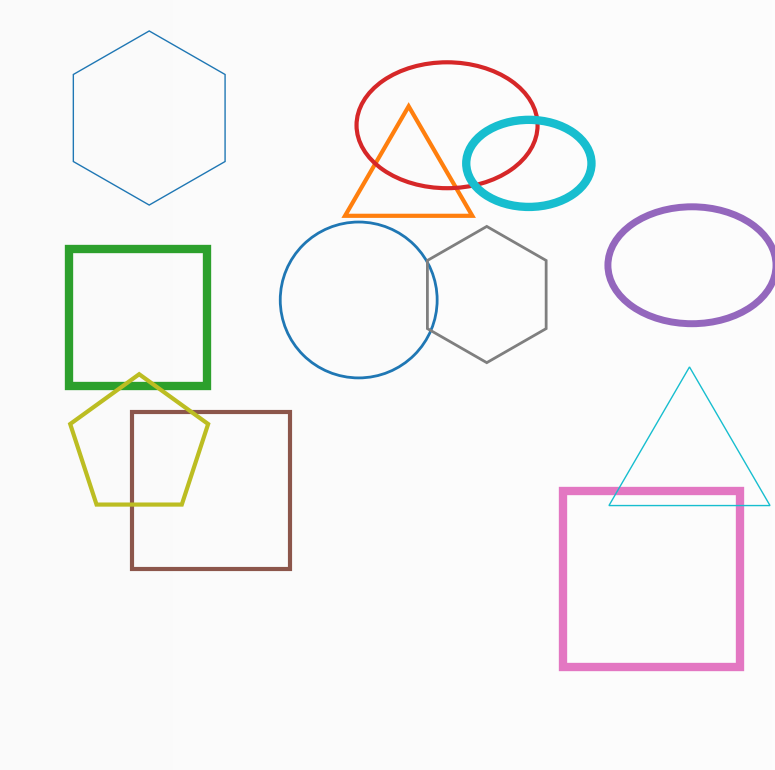[{"shape": "hexagon", "thickness": 0.5, "radius": 0.57, "center": [0.193, 0.847]}, {"shape": "circle", "thickness": 1, "radius": 0.51, "center": [0.463, 0.61]}, {"shape": "triangle", "thickness": 1.5, "radius": 0.47, "center": [0.527, 0.767]}, {"shape": "square", "thickness": 3, "radius": 0.45, "center": [0.178, 0.588]}, {"shape": "oval", "thickness": 1.5, "radius": 0.58, "center": [0.577, 0.837]}, {"shape": "oval", "thickness": 2.5, "radius": 0.54, "center": [0.893, 0.656]}, {"shape": "square", "thickness": 1.5, "radius": 0.51, "center": [0.272, 0.363]}, {"shape": "square", "thickness": 3, "radius": 0.57, "center": [0.84, 0.248]}, {"shape": "hexagon", "thickness": 1, "radius": 0.44, "center": [0.628, 0.617]}, {"shape": "pentagon", "thickness": 1.5, "radius": 0.47, "center": [0.18, 0.42]}, {"shape": "oval", "thickness": 3, "radius": 0.4, "center": [0.682, 0.788]}, {"shape": "triangle", "thickness": 0.5, "radius": 0.6, "center": [0.89, 0.403]}]